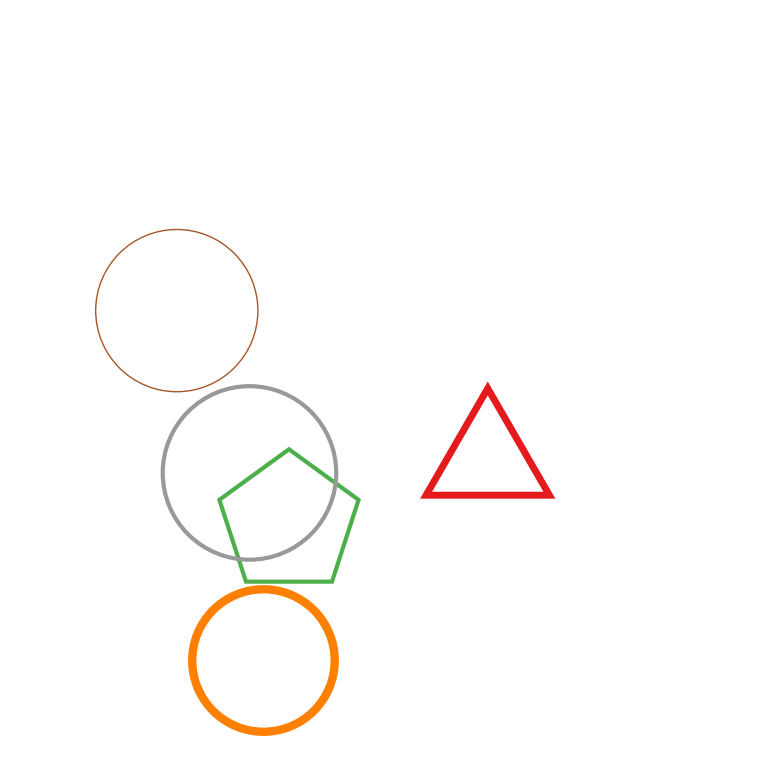[{"shape": "triangle", "thickness": 2.5, "radius": 0.46, "center": [0.633, 0.403]}, {"shape": "pentagon", "thickness": 1.5, "radius": 0.48, "center": [0.375, 0.321]}, {"shape": "circle", "thickness": 3, "radius": 0.46, "center": [0.342, 0.142]}, {"shape": "circle", "thickness": 0.5, "radius": 0.53, "center": [0.23, 0.597]}, {"shape": "circle", "thickness": 1.5, "radius": 0.56, "center": [0.324, 0.386]}]